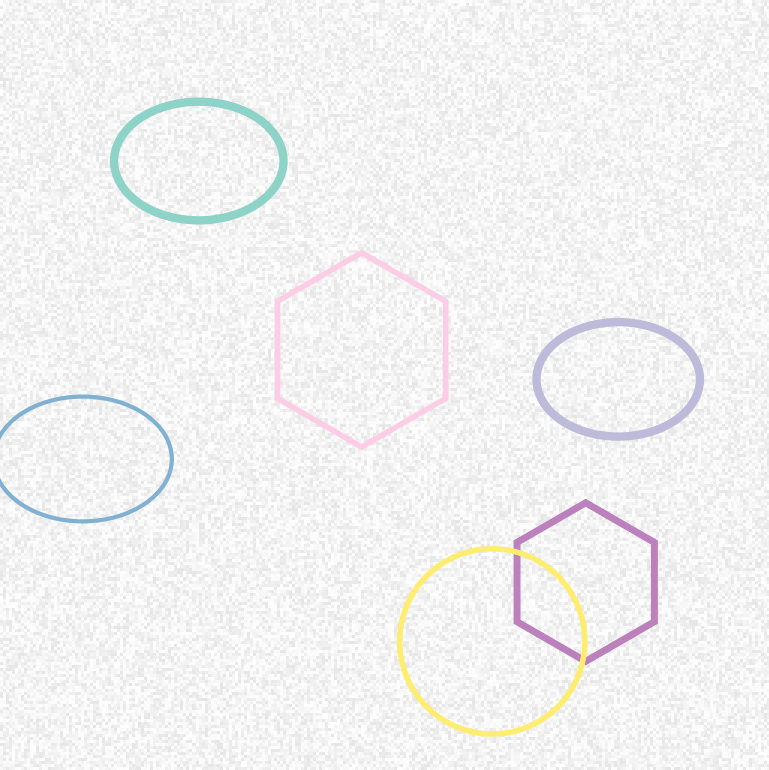[{"shape": "oval", "thickness": 3, "radius": 0.55, "center": [0.258, 0.791]}, {"shape": "oval", "thickness": 3, "radius": 0.53, "center": [0.803, 0.507]}, {"shape": "oval", "thickness": 1.5, "radius": 0.58, "center": [0.107, 0.404]}, {"shape": "hexagon", "thickness": 2, "radius": 0.63, "center": [0.47, 0.546]}, {"shape": "hexagon", "thickness": 2.5, "radius": 0.51, "center": [0.761, 0.244]}, {"shape": "circle", "thickness": 2, "radius": 0.6, "center": [0.639, 0.167]}]